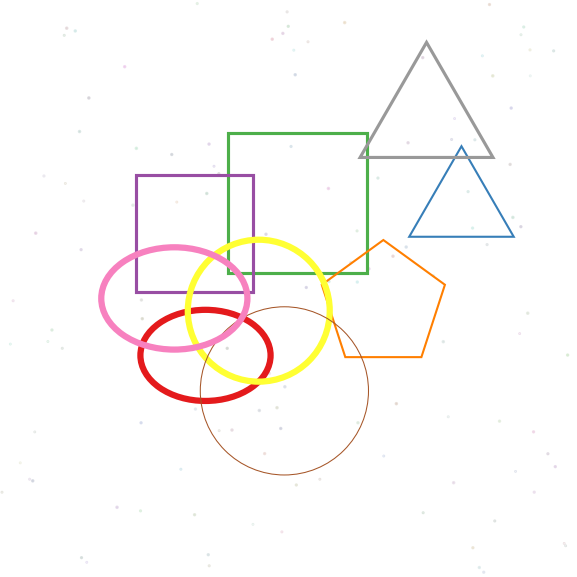[{"shape": "oval", "thickness": 3, "radius": 0.56, "center": [0.356, 0.384]}, {"shape": "triangle", "thickness": 1, "radius": 0.52, "center": [0.799, 0.641]}, {"shape": "square", "thickness": 1.5, "radius": 0.6, "center": [0.515, 0.647]}, {"shape": "square", "thickness": 1.5, "radius": 0.51, "center": [0.337, 0.595]}, {"shape": "pentagon", "thickness": 1, "radius": 0.56, "center": [0.664, 0.471]}, {"shape": "circle", "thickness": 3, "radius": 0.61, "center": [0.448, 0.461]}, {"shape": "circle", "thickness": 0.5, "radius": 0.73, "center": [0.492, 0.322]}, {"shape": "oval", "thickness": 3, "radius": 0.63, "center": [0.302, 0.482]}, {"shape": "triangle", "thickness": 1.5, "radius": 0.66, "center": [0.739, 0.793]}]